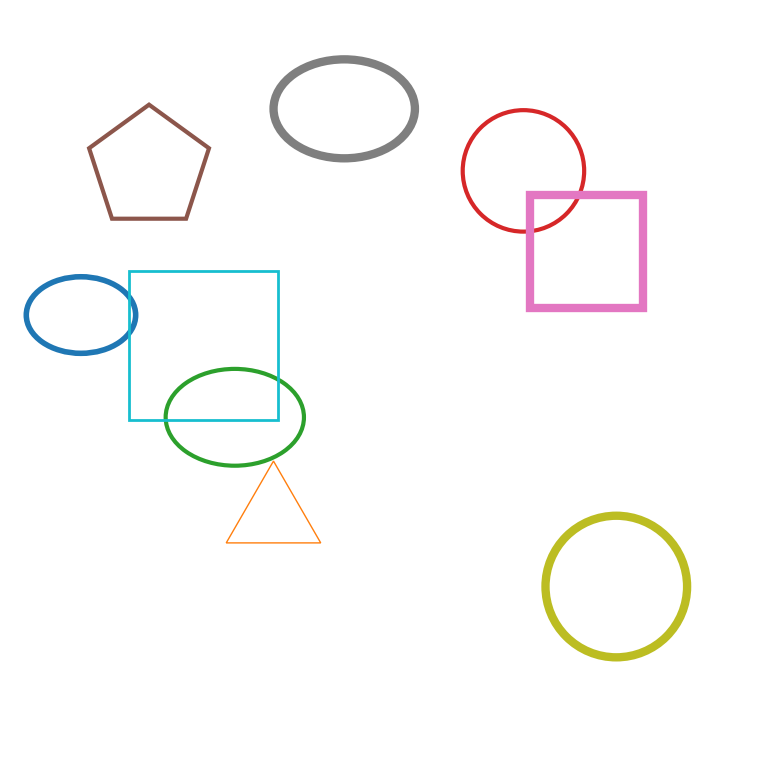[{"shape": "oval", "thickness": 2, "radius": 0.36, "center": [0.105, 0.591]}, {"shape": "triangle", "thickness": 0.5, "radius": 0.35, "center": [0.355, 0.33]}, {"shape": "oval", "thickness": 1.5, "radius": 0.45, "center": [0.305, 0.458]}, {"shape": "circle", "thickness": 1.5, "radius": 0.39, "center": [0.68, 0.778]}, {"shape": "pentagon", "thickness": 1.5, "radius": 0.41, "center": [0.194, 0.782]}, {"shape": "square", "thickness": 3, "radius": 0.37, "center": [0.761, 0.674]}, {"shape": "oval", "thickness": 3, "radius": 0.46, "center": [0.447, 0.859]}, {"shape": "circle", "thickness": 3, "radius": 0.46, "center": [0.8, 0.238]}, {"shape": "square", "thickness": 1, "radius": 0.48, "center": [0.265, 0.551]}]